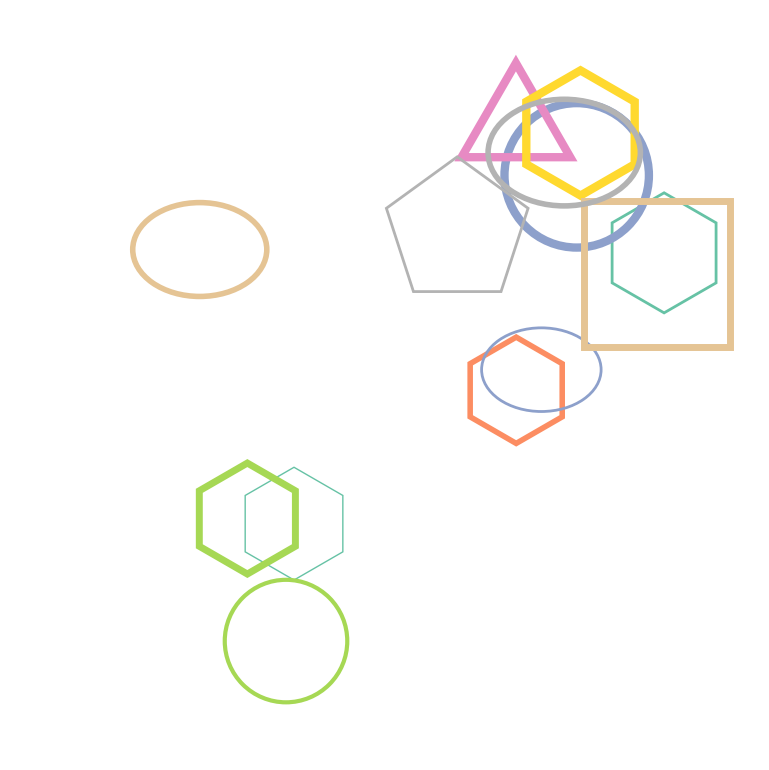[{"shape": "hexagon", "thickness": 0.5, "radius": 0.37, "center": [0.382, 0.32]}, {"shape": "hexagon", "thickness": 1, "radius": 0.39, "center": [0.862, 0.672]}, {"shape": "hexagon", "thickness": 2, "radius": 0.35, "center": [0.67, 0.493]}, {"shape": "oval", "thickness": 1, "radius": 0.39, "center": [0.703, 0.52]}, {"shape": "circle", "thickness": 3, "radius": 0.47, "center": [0.749, 0.772]}, {"shape": "triangle", "thickness": 3, "radius": 0.41, "center": [0.67, 0.837]}, {"shape": "circle", "thickness": 1.5, "radius": 0.4, "center": [0.371, 0.167]}, {"shape": "hexagon", "thickness": 2.5, "radius": 0.36, "center": [0.321, 0.327]}, {"shape": "hexagon", "thickness": 3, "radius": 0.41, "center": [0.754, 0.827]}, {"shape": "square", "thickness": 2.5, "radius": 0.47, "center": [0.853, 0.644]}, {"shape": "oval", "thickness": 2, "radius": 0.44, "center": [0.259, 0.676]}, {"shape": "oval", "thickness": 2, "radius": 0.49, "center": [0.733, 0.802]}, {"shape": "pentagon", "thickness": 1, "radius": 0.48, "center": [0.594, 0.7]}]